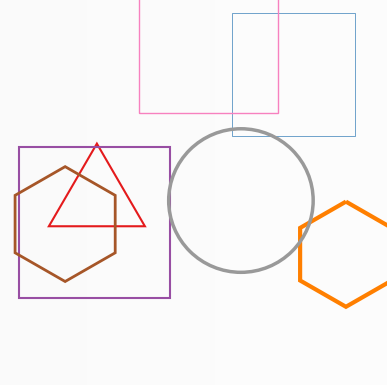[{"shape": "triangle", "thickness": 1.5, "radius": 0.72, "center": [0.25, 0.484]}, {"shape": "square", "thickness": 0.5, "radius": 0.79, "center": [0.758, 0.806]}, {"shape": "square", "thickness": 1.5, "radius": 0.98, "center": [0.244, 0.422]}, {"shape": "hexagon", "thickness": 3, "radius": 0.68, "center": [0.893, 0.34]}, {"shape": "hexagon", "thickness": 2, "radius": 0.75, "center": [0.168, 0.418]}, {"shape": "square", "thickness": 1, "radius": 0.9, "center": [0.538, 0.887]}, {"shape": "circle", "thickness": 2.5, "radius": 0.93, "center": [0.622, 0.479]}]